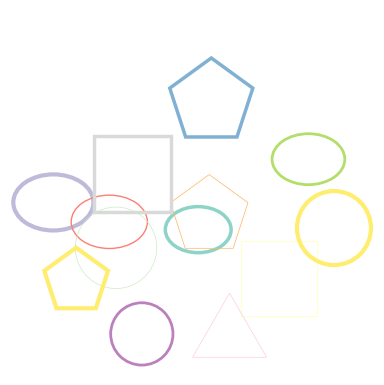[{"shape": "oval", "thickness": 2.5, "radius": 0.43, "center": [0.515, 0.403]}, {"shape": "square", "thickness": 0.5, "radius": 0.49, "center": [0.725, 0.276]}, {"shape": "oval", "thickness": 3, "radius": 0.52, "center": [0.139, 0.474]}, {"shape": "oval", "thickness": 1, "radius": 0.49, "center": [0.284, 0.424]}, {"shape": "pentagon", "thickness": 2.5, "radius": 0.57, "center": [0.549, 0.736]}, {"shape": "pentagon", "thickness": 0.5, "radius": 0.53, "center": [0.543, 0.441]}, {"shape": "oval", "thickness": 2, "radius": 0.47, "center": [0.801, 0.587]}, {"shape": "triangle", "thickness": 0.5, "radius": 0.56, "center": [0.596, 0.128]}, {"shape": "square", "thickness": 2.5, "radius": 0.5, "center": [0.345, 0.548]}, {"shape": "circle", "thickness": 2, "radius": 0.4, "center": [0.368, 0.133]}, {"shape": "circle", "thickness": 0.5, "radius": 0.53, "center": [0.301, 0.356]}, {"shape": "circle", "thickness": 3, "radius": 0.48, "center": [0.867, 0.408]}, {"shape": "pentagon", "thickness": 3, "radius": 0.44, "center": [0.198, 0.27]}]